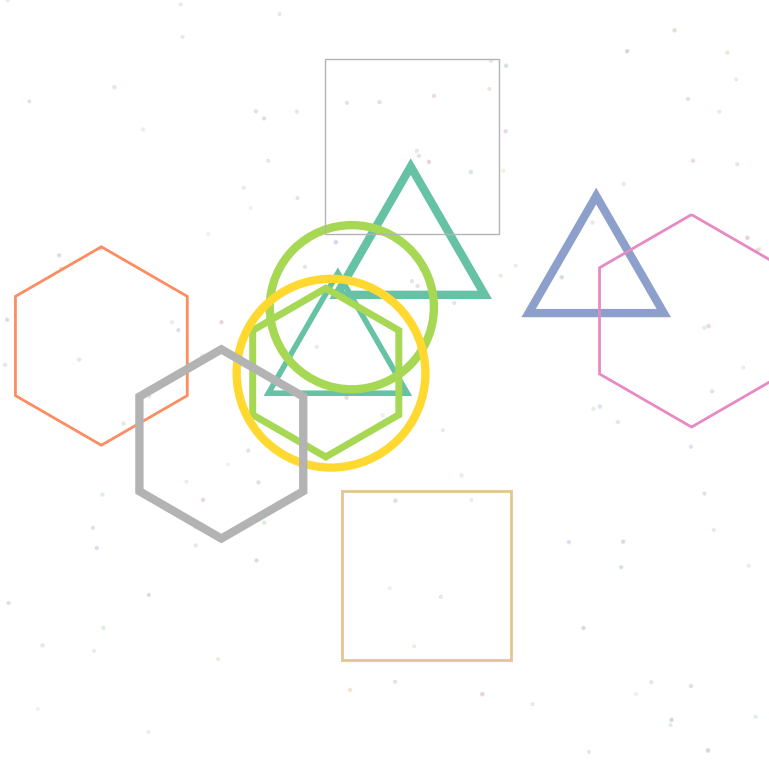[{"shape": "triangle", "thickness": 2, "radius": 0.52, "center": [0.439, 0.541]}, {"shape": "triangle", "thickness": 3, "radius": 0.56, "center": [0.533, 0.673]}, {"shape": "hexagon", "thickness": 1, "radius": 0.64, "center": [0.132, 0.551]}, {"shape": "triangle", "thickness": 3, "radius": 0.51, "center": [0.774, 0.644]}, {"shape": "hexagon", "thickness": 1, "radius": 0.69, "center": [0.898, 0.583]}, {"shape": "hexagon", "thickness": 2.5, "radius": 0.55, "center": [0.423, 0.516]}, {"shape": "circle", "thickness": 3, "radius": 0.53, "center": [0.457, 0.601]}, {"shape": "circle", "thickness": 3, "radius": 0.61, "center": [0.43, 0.515]}, {"shape": "square", "thickness": 1, "radius": 0.55, "center": [0.554, 0.252]}, {"shape": "square", "thickness": 0.5, "radius": 0.57, "center": [0.535, 0.81]}, {"shape": "hexagon", "thickness": 3, "radius": 0.61, "center": [0.287, 0.423]}]